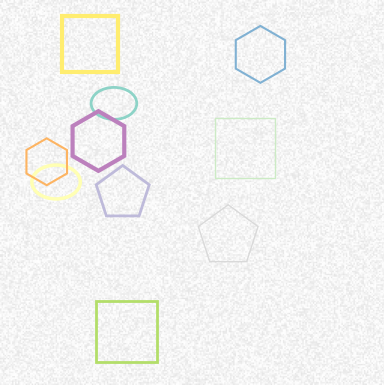[{"shape": "oval", "thickness": 2, "radius": 0.3, "center": [0.296, 0.731]}, {"shape": "oval", "thickness": 2.5, "radius": 0.31, "center": [0.146, 0.527]}, {"shape": "pentagon", "thickness": 2, "radius": 0.36, "center": [0.319, 0.498]}, {"shape": "hexagon", "thickness": 1.5, "radius": 0.37, "center": [0.676, 0.859]}, {"shape": "hexagon", "thickness": 1.5, "radius": 0.3, "center": [0.121, 0.58]}, {"shape": "square", "thickness": 2, "radius": 0.4, "center": [0.329, 0.138]}, {"shape": "pentagon", "thickness": 1, "radius": 0.41, "center": [0.593, 0.386]}, {"shape": "hexagon", "thickness": 3, "radius": 0.39, "center": [0.256, 0.634]}, {"shape": "square", "thickness": 1, "radius": 0.39, "center": [0.636, 0.615]}, {"shape": "square", "thickness": 3, "radius": 0.37, "center": [0.234, 0.886]}]